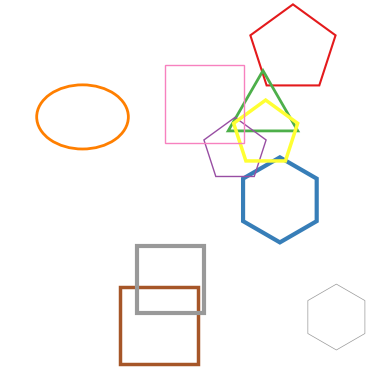[{"shape": "pentagon", "thickness": 1.5, "radius": 0.58, "center": [0.761, 0.872]}, {"shape": "hexagon", "thickness": 3, "radius": 0.55, "center": [0.727, 0.481]}, {"shape": "triangle", "thickness": 2, "radius": 0.52, "center": [0.683, 0.712]}, {"shape": "pentagon", "thickness": 1, "radius": 0.42, "center": [0.61, 0.61]}, {"shape": "oval", "thickness": 2, "radius": 0.6, "center": [0.214, 0.696]}, {"shape": "pentagon", "thickness": 2.5, "radius": 0.44, "center": [0.69, 0.653]}, {"shape": "square", "thickness": 2.5, "radius": 0.5, "center": [0.413, 0.154]}, {"shape": "square", "thickness": 1, "radius": 0.51, "center": [0.531, 0.73]}, {"shape": "square", "thickness": 3, "radius": 0.44, "center": [0.443, 0.274]}, {"shape": "hexagon", "thickness": 0.5, "radius": 0.43, "center": [0.874, 0.177]}]